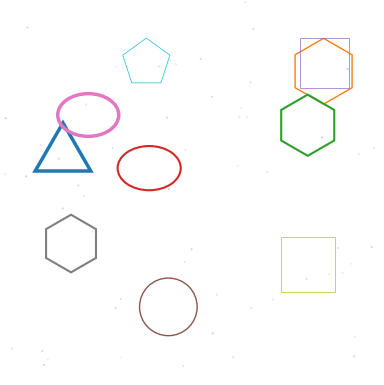[{"shape": "triangle", "thickness": 2.5, "radius": 0.42, "center": [0.164, 0.597]}, {"shape": "hexagon", "thickness": 1, "radius": 0.43, "center": [0.841, 0.815]}, {"shape": "hexagon", "thickness": 1.5, "radius": 0.4, "center": [0.799, 0.675]}, {"shape": "oval", "thickness": 1.5, "radius": 0.41, "center": [0.387, 0.563]}, {"shape": "square", "thickness": 0.5, "radius": 0.32, "center": [0.843, 0.836]}, {"shape": "circle", "thickness": 1, "radius": 0.37, "center": [0.437, 0.203]}, {"shape": "oval", "thickness": 2.5, "radius": 0.4, "center": [0.229, 0.701]}, {"shape": "hexagon", "thickness": 1.5, "radius": 0.37, "center": [0.184, 0.367]}, {"shape": "square", "thickness": 0.5, "radius": 0.35, "center": [0.8, 0.313]}, {"shape": "pentagon", "thickness": 0.5, "radius": 0.32, "center": [0.38, 0.837]}]